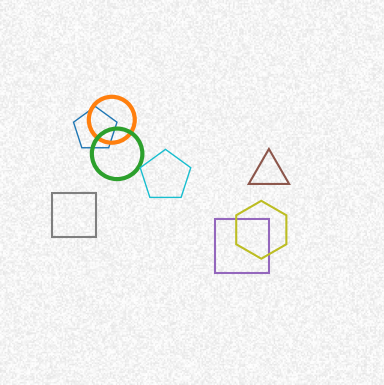[{"shape": "pentagon", "thickness": 1, "radius": 0.3, "center": [0.247, 0.664]}, {"shape": "circle", "thickness": 3, "radius": 0.3, "center": [0.29, 0.689]}, {"shape": "circle", "thickness": 3, "radius": 0.33, "center": [0.304, 0.6]}, {"shape": "square", "thickness": 1.5, "radius": 0.35, "center": [0.628, 0.361]}, {"shape": "triangle", "thickness": 1.5, "radius": 0.3, "center": [0.698, 0.553]}, {"shape": "square", "thickness": 1.5, "radius": 0.29, "center": [0.193, 0.442]}, {"shape": "hexagon", "thickness": 1.5, "radius": 0.38, "center": [0.679, 0.403]}, {"shape": "pentagon", "thickness": 1, "radius": 0.34, "center": [0.43, 0.543]}]